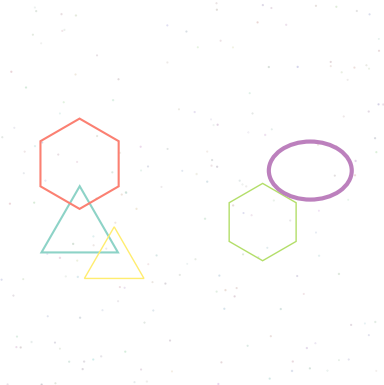[{"shape": "triangle", "thickness": 1.5, "radius": 0.57, "center": [0.207, 0.402]}, {"shape": "hexagon", "thickness": 1.5, "radius": 0.59, "center": [0.207, 0.575]}, {"shape": "hexagon", "thickness": 1, "radius": 0.5, "center": [0.682, 0.423]}, {"shape": "oval", "thickness": 3, "radius": 0.54, "center": [0.806, 0.557]}, {"shape": "triangle", "thickness": 1, "radius": 0.45, "center": [0.297, 0.321]}]